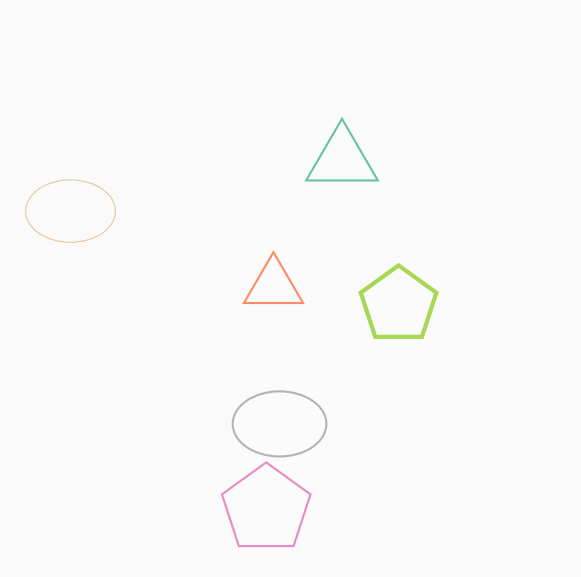[{"shape": "triangle", "thickness": 1, "radius": 0.36, "center": [0.588, 0.722]}, {"shape": "triangle", "thickness": 1, "radius": 0.29, "center": [0.47, 0.504]}, {"shape": "pentagon", "thickness": 1, "radius": 0.4, "center": [0.458, 0.118]}, {"shape": "pentagon", "thickness": 2, "radius": 0.34, "center": [0.686, 0.471]}, {"shape": "oval", "thickness": 0.5, "radius": 0.39, "center": [0.121, 0.634]}, {"shape": "oval", "thickness": 1, "radius": 0.4, "center": [0.481, 0.265]}]